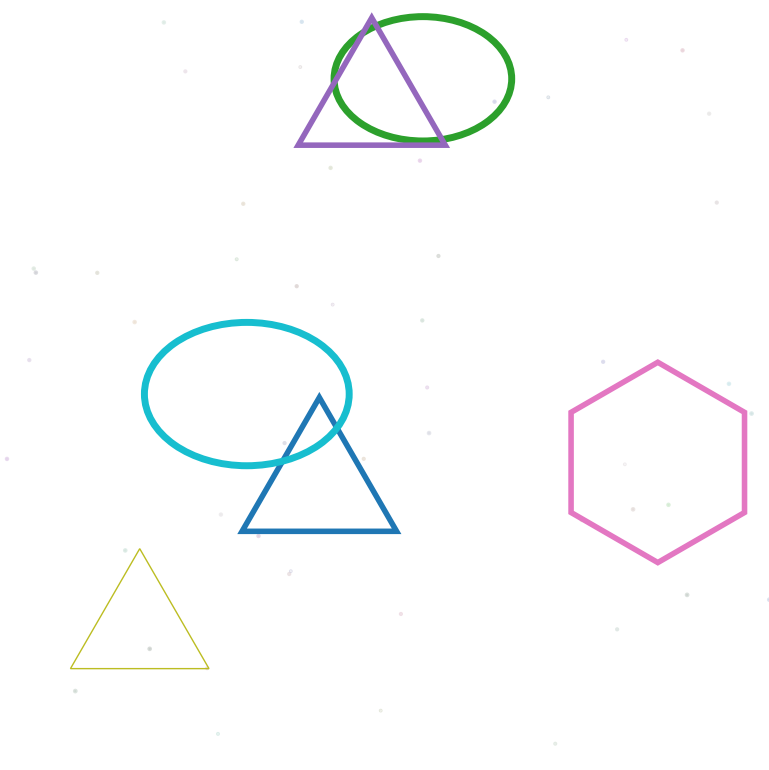[{"shape": "triangle", "thickness": 2, "radius": 0.58, "center": [0.415, 0.368]}, {"shape": "oval", "thickness": 2.5, "radius": 0.58, "center": [0.549, 0.898]}, {"shape": "triangle", "thickness": 2, "radius": 0.55, "center": [0.483, 0.867]}, {"shape": "hexagon", "thickness": 2, "radius": 0.65, "center": [0.854, 0.399]}, {"shape": "triangle", "thickness": 0.5, "radius": 0.52, "center": [0.181, 0.184]}, {"shape": "oval", "thickness": 2.5, "radius": 0.66, "center": [0.321, 0.488]}]